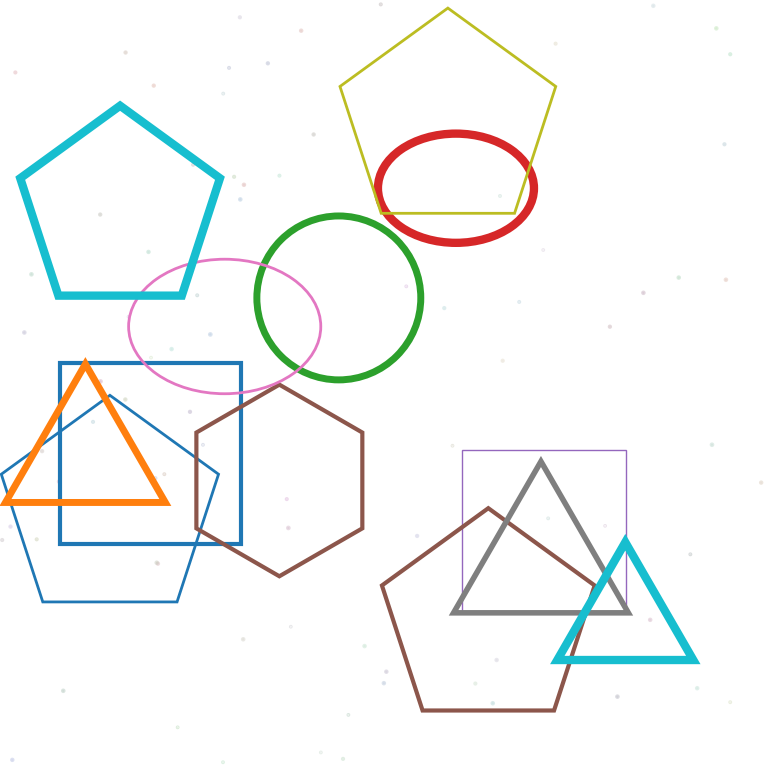[{"shape": "pentagon", "thickness": 1, "radius": 0.74, "center": [0.143, 0.338]}, {"shape": "square", "thickness": 1.5, "radius": 0.59, "center": [0.196, 0.411]}, {"shape": "triangle", "thickness": 2.5, "radius": 0.6, "center": [0.111, 0.407]}, {"shape": "circle", "thickness": 2.5, "radius": 0.53, "center": [0.44, 0.613]}, {"shape": "oval", "thickness": 3, "radius": 0.51, "center": [0.592, 0.756]}, {"shape": "square", "thickness": 0.5, "radius": 0.53, "center": [0.706, 0.31]}, {"shape": "hexagon", "thickness": 1.5, "radius": 0.62, "center": [0.363, 0.376]}, {"shape": "pentagon", "thickness": 1.5, "radius": 0.73, "center": [0.634, 0.195]}, {"shape": "oval", "thickness": 1, "radius": 0.62, "center": [0.292, 0.576]}, {"shape": "triangle", "thickness": 2, "radius": 0.66, "center": [0.703, 0.27]}, {"shape": "pentagon", "thickness": 1, "radius": 0.74, "center": [0.582, 0.842]}, {"shape": "pentagon", "thickness": 3, "radius": 0.68, "center": [0.156, 0.726]}, {"shape": "triangle", "thickness": 3, "radius": 0.51, "center": [0.812, 0.194]}]